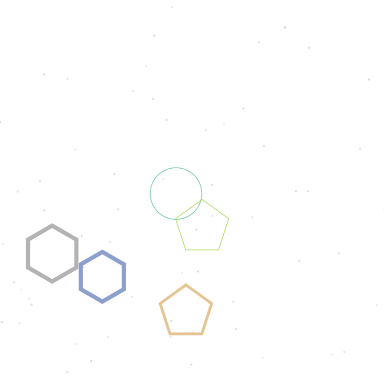[{"shape": "circle", "thickness": 0.5, "radius": 0.34, "center": [0.457, 0.497]}, {"shape": "hexagon", "thickness": 3, "radius": 0.32, "center": [0.266, 0.281]}, {"shape": "pentagon", "thickness": 0.5, "radius": 0.36, "center": [0.525, 0.41]}, {"shape": "pentagon", "thickness": 2, "radius": 0.35, "center": [0.483, 0.19]}, {"shape": "hexagon", "thickness": 3, "radius": 0.36, "center": [0.136, 0.341]}]